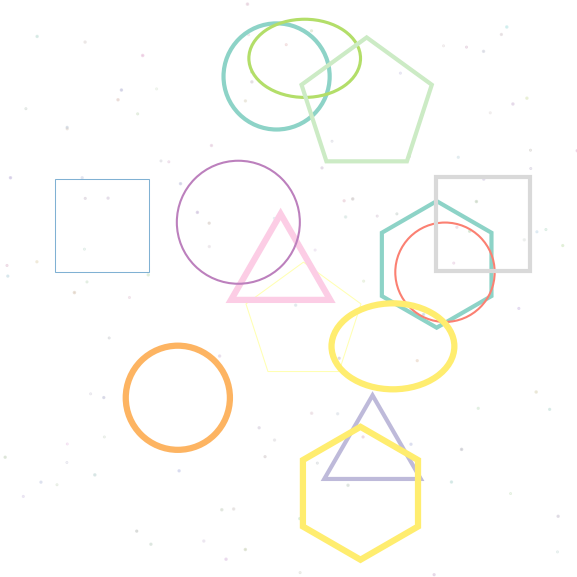[{"shape": "circle", "thickness": 2, "radius": 0.46, "center": [0.479, 0.867]}, {"shape": "hexagon", "thickness": 2, "radius": 0.55, "center": [0.756, 0.541]}, {"shape": "pentagon", "thickness": 0.5, "radius": 0.52, "center": [0.526, 0.441]}, {"shape": "triangle", "thickness": 2, "radius": 0.48, "center": [0.645, 0.218]}, {"shape": "circle", "thickness": 1, "radius": 0.43, "center": [0.771, 0.528]}, {"shape": "square", "thickness": 0.5, "radius": 0.4, "center": [0.176, 0.609]}, {"shape": "circle", "thickness": 3, "radius": 0.45, "center": [0.308, 0.31]}, {"shape": "oval", "thickness": 1.5, "radius": 0.48, "center": [0.528, 0.898]}, {"shape": "triangle", "thickness": 3, "radius": 0.5, "center": [0.486, 0.529]}, {"shape": "square", "thickness": 2, "radius": 0.41, "center": [0.836, 0.612]}, {"shape": "circle", "thickness": 1, "radius": 0.53, "center": [0.413, 0.614]}, {"shape": "pentagon", "thickness": 2, "radius": 0.59, "center": [0.635, 0.816]}, {"shape": "hexagon", "thickness": 3, "radius": 0.58, "center": [0.624, 0.145]}, {"shape": "oval", "thickness": 3, "radius": 0.53, "center": [0.68, 0.399]}]